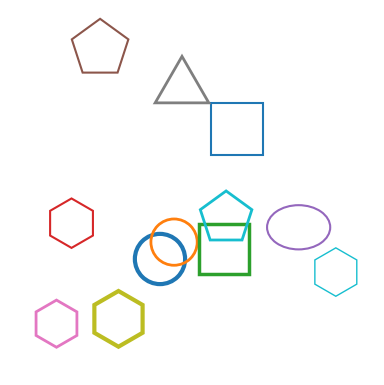[{"shape": "circle", "thickness": 3, "radius": 0.33, "center": [0.416, 0.327]}, {"shape": "square", "thickness": 1.5, "radius": 0.34, "center": [0.616, 0.665]}, {"shape": "circle", "thickness": 2, "radius": 0.3, "center": [0.452, 0.371]}, {"shape": "square", "thickness": 2.5, "radius": 0.32, "center": [0.582, 0.353]}, {"shape": "hexagon", "thickness": 1.5, "radius": 0.32, "center": [0.186, 0.42]}, {"shape": "oval", "thickness": 1.5, "radius": 0.41, "center": [0.776, 0.41]}, {"shape": "pentagon", "thickness": 1.5, "radius": 0.39, "center": [0.26, 0.874]}, {"shape": "hexagon", "thickness": 2, "radius": 0.31, "center": [0.147, 0.159]}, {"shape": "triangle", "thickness": 2, "radius": 0.4, "center": [0.473, 0.773]}, {"shape": "hexagon", "thickness": 3, "radius": 0.36, "center": [0.308, 0.172]}, {"shape": "pentagon", "thickness": 2, "radius": 0.35, "center": [0.587, 0.434]}, {"shape": "hexagon", "thickness": 1, "radius": 0.31, "center": [0.872, 0.293]}]